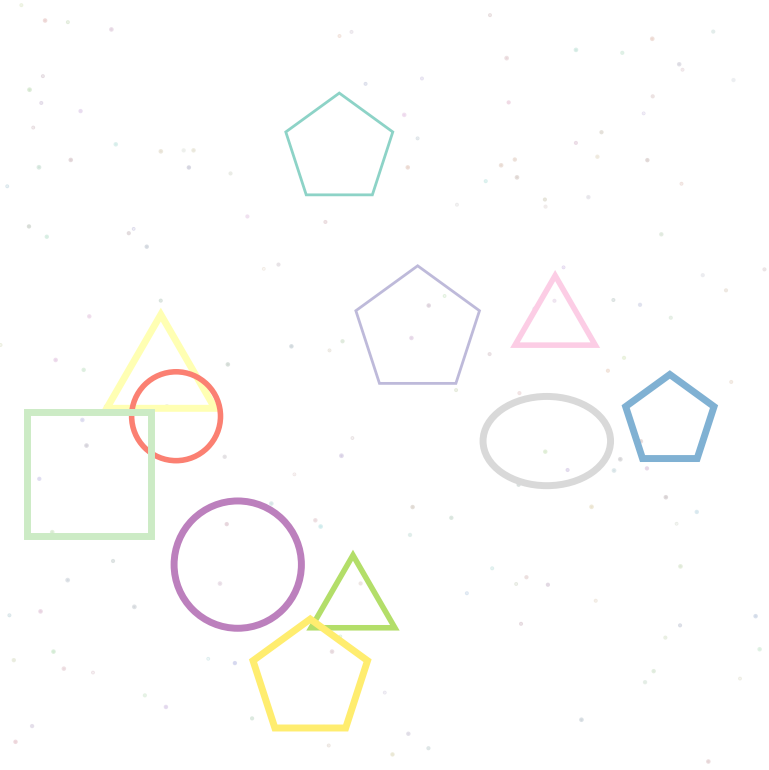[{"shape": "pentagon", "thickness": 1, "radius": 0.37, "center": [0.441, 0.806]}, {"shape": "triangle", "thickness": 2.5, "radius": 0.41, "center": [0.209, 0.51]}, {"shape": "pentagon", "thickness": 1, "radius": 0.42, "center": [0.542, 0.57]}, {"shape": "circle", "thickness": 2, "radius": 0.29, "center": [0.229, 0.459]}, {"shape": "pentagon", "thickness": 2.5, "radius": 0.3, "center": [0.87, 0.453]}, {"shape": "triangle", "thickness": 2, "radius": 0.31, "center": [0.458, 0.216]}, {"shape": "triangle", "thickness": 2, "radius": 0.3, "center": [0.721, 0.582]}, {"shape": "oval", "thickness": 2.5, "radius": 0.41, "center": [0.71, 0.427]}, {"shape": "circle", "thickness": 2.5, "radius": 0.41, "center": [0.309, 0.267]}, {"shape": "square", "thickness": 2.5, "radius": 0.4, "center": [0.115, 0.384]}, {"shape": "pentagon", "thickness": 2.5, "radius": 0.39, "center": [0.403, 0.118]}]